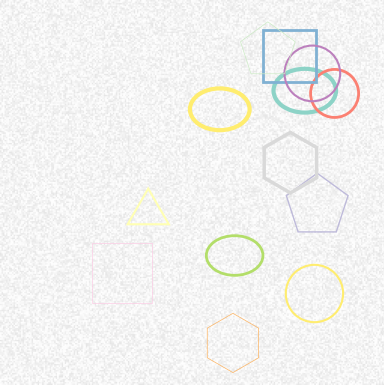[{"shape": "oval", "thickness": 3, "radius": 0.41, "center": [0.792, 0.764]}, {"shape": "triangle", "thickness": 1.5, "radius": 0.31, "center": [0.385, 0.448]}, {"shape": "pentagon", "thickness": 1, "radius": 0.42, "center": [0.824, 0.466]}, {"shape": "circle", "thickness": 2, "radius": 0.31, "center": [0.869, 0.757]}, {"shape": "square", "thickness": 2, "radius": 0.34, "center": [0.752, 0.854]}, {"shape": "hexagon", "thickness": 0.5, "radius": 0.39, "center": [0.605, 0.109]}, {"shape": "oval", "thickness": 2, "radius": 0.37, "center": [0.609, 0.336]}, {"shape": "square", "thickness": 0.5, "radius": 0.39, "center": [0.317, 0.291]}, {"shape": "hexagon", "thickness": 2.5, "radius": 0.39, "center": [0.754, 0.578]}, {"shape": "circle", "thickness": 1.5, "radius": 0.36, "center": [0.811, 0.809]}, {"shape": "pentagon", "thickness": 0.5, "radius": 0.37, "center": [0.696, 0.869]}, {"shape": "circle", "thickness": 1.5, "radius": 0.37, "center": [0.817, 0.238]}, {"shape": "oval", "thickness": 3, "radius": 0.39, "center": [0.571, 0.716]}]